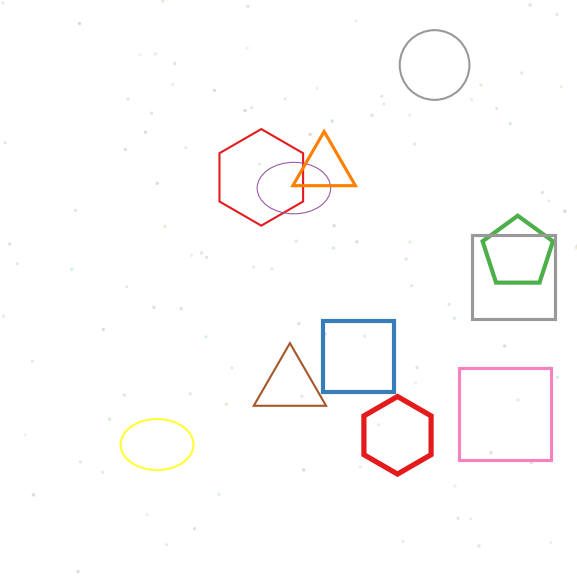[{"shape": "hexagon", "thickness": 2.5, "radius": 0.34, "center": [0.688, 0.245]}, {"shape": "hexagon", "thickness": 1, "radius": 0.42, "center": [0.452, 0.692]}, {"shape": "square", "thickness": 2, "radius": 0.31, "center": [0.621, 0.382]}, {"shape": "pentagon", "thickness": 2, "radius": 0.32, "center": [0.897, 0.562]}, {"shape": "oval", "thickness": 0.5, "radius": 0.32, "center": [0.509, 0.673]}, {"shape": "triangle", "thickness": 1.5, "radius": 0.31, "center": [0.561, 0.709]}, {"shape": "oval", "thickness": 1, "radius": 0.32, "center": [0.272, 0.229]}, {"shape": "triangle", "thickness": 1, "radius": 0.36, "center": [0.502, 0.333]}, {"shape": "square", "thickness": 1.5, "radius": 0.4, "center": [0.874, 0.282]}, {"shape": "square", "thickness": 1.5, "radius": 0.36, "center": [0.889, 0.519]}, {"shape": "circle", "thickness": 1, "radius": 0.3, "center": [0.753, 0.887]}]